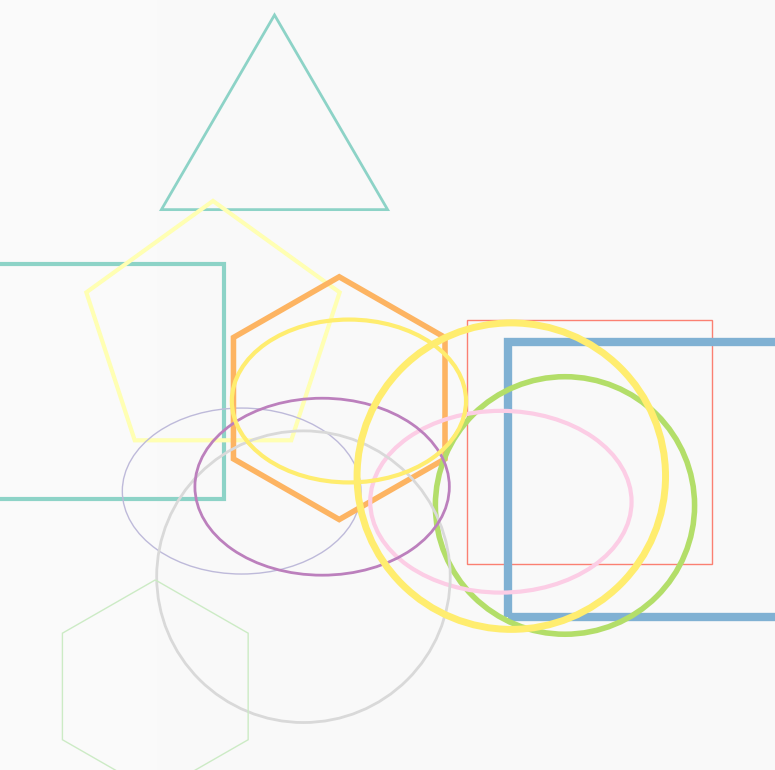[{"shape": "square", "thickness": 1.5, "radius": 0.76, "center": [0.136, 0.505]}, {"shape": "triangle", "thickness": 1, "radius": 0.84, "center": [0.354, 0.812]}, {"shape": "pentagon", "thickness": 1.5, "radius": 0.86, "center": [0.275, 0.567]}, {"shape": "oval", "thickness": 0.5, "radius": 0.77, "center": [0.312, 0.362]}, {"shape": "square", "thickness": 0.5, "radius": 0.79, "center": [0.761, 0.426]}, {"shape": "square", "thickness": 3, "radius": 0.89, "center": [0.835, 0.377]}, {"shape": "hexagon", "thickness": 2, "radius": 0.79, "center": [0.438, 0.483]}, {"shape": "circle", "thickness": 2, "radius": 0.84, "center": [0.729, 0.344]}, {"shape": "oval", "thickness": 1.5, "radius": 0.84, "center": [0.646, 0.348]}, {"shape": "circle", "thickness": 1, "radius": 0.95, "center": [0.392, 0.251]}, {"shape": "oval", "thickness": 1, "radius": 0.82, "center": [0.416, 0.368]}, {"shape": "hexagon", "thickness": 0.5, "radius": 0.69, "center": [0.2, 0.108]}, {"shape": "oval", "thickness": 1.5, "radius": 0.76, "center": [0.45, 0.479]}, {"shape": "circle", "thickness": 2.5, "radius": 1.0, "center": [0.66, 0.382]}]